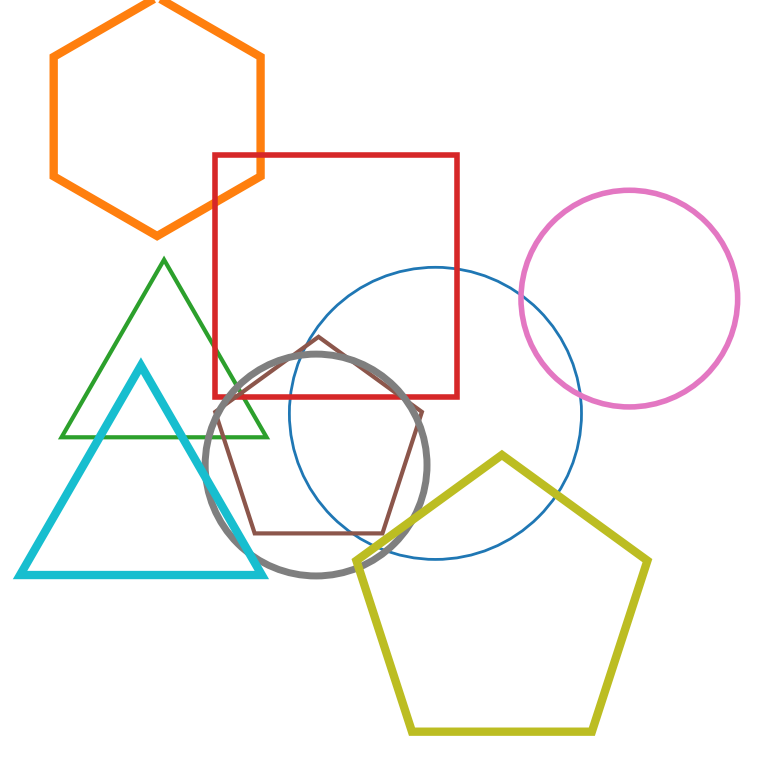[{"shape": "circle", "thickness": 1, "radius": 0.95, "center": [0.565, 0.463]}, {"shape": "hexagon", "thickness": 3, "radius": 0.78, "center": [0.204, 0.849]}, {"shape": "triangle", "thickness": 1.5, "radius": 0.77, "center": [0.213, 0.509]}, {"shape": "square", "thickness": 2, "radius": 0.79, "center": [0.436, 0.642]}, {"shape": "pentagon", "thickness": 1.5, "radius": 0.71, "center": [0.414, 0.421]}, {"shape": "circle", "thickness": 2, "radius": 0.7, "center": [0.817, 0.612]}, {"shape": "circle", "thickness": 2.5, "radius": 0.72, "center": [0.411, 0.396]}, {"shape": "pentagon", "thickness": 3, "radius": 0.99, "center": [0.652, 0.211]}, {"shape": "triangle", "thickness": 3, "radius": 0.91, "center": [0.183, 0.344]}]